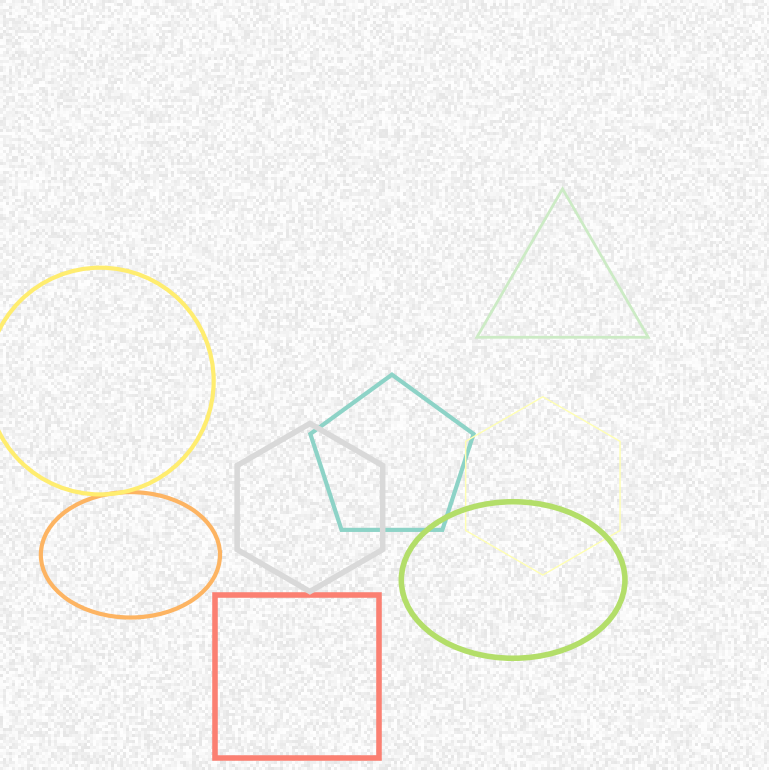[{"shape": "pentagon", "thickness": 1.5, "radius": 0.56, "center": [0.509, 0.402]}, {"shape": "hexagon", "thickness": 0.5, "radius": 0.58, "center": [0.705, 0.369]}, {"shape": "square", "thickness": 2, "radius": 0.53, "center": [0.386, 0.121]}, {"shape": "oval", "thickness": 1.5, "radius": 0.58, "center": [0.169, 0.279]}, {"shape": "oval", "thickness": 2, "radius": 0.73, "center": [0.666, 0.247]}, {"shape": "hexagon", "thickness": 2, "radius": 0.55, "center": [0.402, 0.341]}, {"shape": "triangle", "thickness": 1, "radius": 0.64, "center": [0.731, 0.626]}, {"shape": "circle", "thickness": 1.5, "radius": 0.74, "center": [0.13, 0.505]}]